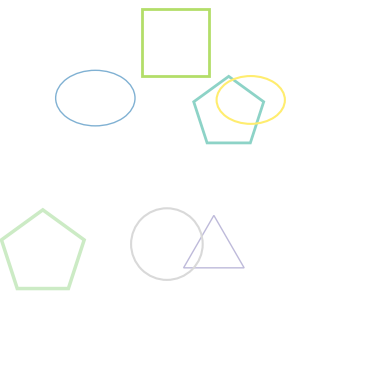[{"shape": "pentagon", "thickness": 2, "radius": 0.48, "center": [0.594, 0.706]}, {"shape": "triangle", "thickness": 1, "radius": 0.45, "center": [0.555, 0.35]}, {"shape": "oval", "thickness": 1, "radius": 0.52, "center": [0.248, 0.745]}, {"shape": "square", "thickness": 2, "radius": 0.44, "center": [0.456, 0.89]}, {"shape": "circle", "thickness": 1.5, "radius": 0.47, "center": [0.433, 0.366]}, {"shape": "pentagon", "thickness": 2.5, "radius": 0.56, "center": [0.111, 0.342]}, {"shape": "oval", "thickness": 1.5, "radius": 0.44, "center": [0.651, 0.74]}]